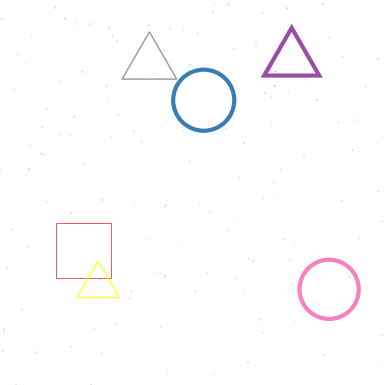[{"shape": "square", "thickness": 0.5, "radius": 0.36, "center": [0.218, 0.349]}, {"shape": "circle", "thickness": 3, "radius": 0.4, "center": [0.529, 0.74]}, {"shape": "triangle", "thickness": 3, "radius": 0.41, "center": [0.758, 0.845]}, {"shape": "triangle", "thickness": 1, "radius": 0.32, "center": [0.255, 0.259]}, {"shape": "circle", "thickness": 3, "radius": 0.38, "center": [0.855, 0.249]}, {"shape": "triangle", "thickness": 1, "radius": 0.41, "center": [0.388, 0.835]}]